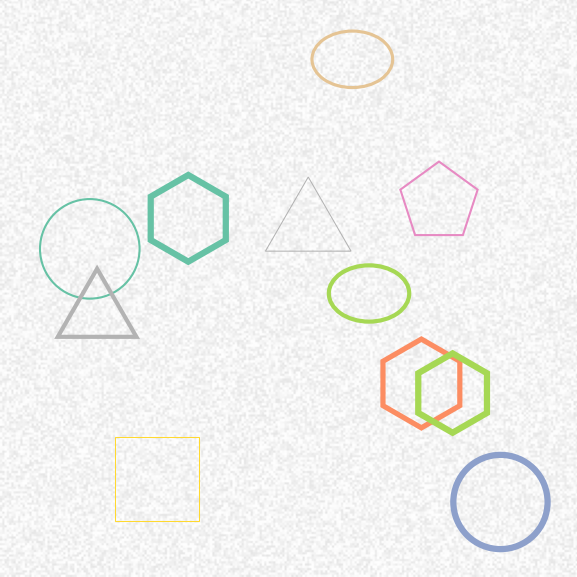[{"shape": "hexagon", "thickness": 3, "radius": 0.38, "center": [0.326, 0.621]}, {"shape": "circle", "thickness": 1, "radius": 0.43, "center": [0.155, 0.568]}, {"shape": "hexagon", "thickness": 2.5, "radius": 0.38, "center": [0.73, 0.335]}, {"shape": "circle", "thickness": 3, "radius": 0.41, "center": [0.867, 0.13]}, {"shape": "pentagon", "thickness": 1, "radius": 0.35, "center": [0.76, 0.649]}, {"shape": "oval", "thickness": 2, "radius": 0.35, "center": [0.639, 0.491]}, {"shape": "hexagon", "thickness": 3, "radius": 0.34, "center": [0.784, 0.319]}, {"shape": "square", "thickness": 0.5, "radius": 0.36, "center": [0.272, 0.169]}, {"shape": "oval", "thickness": 1.5, "radius": 0.35, "center": [0.61, 0.896]}, {"shape": "triangle", "thickness": 0.5, "radius": 0.43, "center": [0.534, 0.607]}, {"shape": "triangle", "thickness": 2, "radius": 0.39, "center": [0.168, 0.455]}]